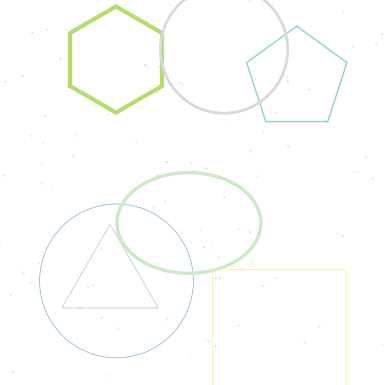[{"shape": "pentagon", "thickness": 1, "radius": 0.68, "center": [0.771, 0.795]}, {"shape": "triangle", "thickness": 0.5, "radius": 0.72, "center": [0.286, 0.272]}, {"shape": "circle", "thickness": 0.5, "radius": 1.0, "center": [0.303, 0.27]}, {"shape": "hexagon", "thickness": 3, "radius": 0.69, "center": [0.301, 0.845]}, {"shape": "circle", "thickness": 2, "radius": 0.83, "center": [0.582, 0.871]}, {"shape": "oval", "thickness": 2.5, "radius": 0.93, "center": [0.491, 0.421]}, {"shape": "square", "thickness": 0.5, "radius": 0.87, "center": [0.724, 0.129]}]